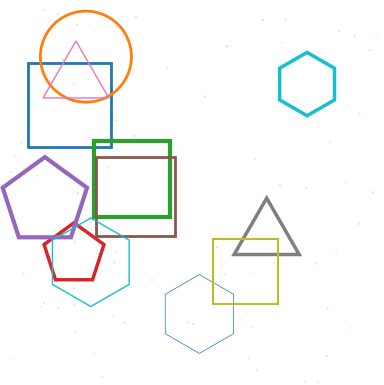[{"shape": "hexagon", "thickness": 0.5, "radius": 0.51, "center": [0.518, 0.184]}, {"shape": "square", "thickness": 2, "radius": 0.54, "center": [0.18, 0.728]}, {"shape": "circle", "thickness": 2, "radius": 0.59, "center": [0.223, 0.853]}, {"shape": "square", "thickness": 3, "radius": 0.49, "center": [0.343, 0.534]}, {"shape": "pentagon", "thickness": 2.5, "radius": 0.41, "center": [0.192, 0.34]}, {"shape": "pentagon", "thickness": 3, "radius": 0.58, "center": [0.117, 0.477]}, {"shape": "square", "thickness": 2, "radius": 0.52, "center": [0.352, 0.49]}, {"shape": "triangle", "thickness": 1, "radius": 0.49, "center": [0.197, 0.795]}, {"shape": "triangle", "thickness": 2.5, "radius": 0.49, "center": [0.693, 0.388]}, {"shape": "square", "thickness": 1.5, "radius": 0.42, "center": [0.637, 0.294]}, {"shape": "hexagon", "thickness": 2.5, "radius": 0.41, "center": [0.798, 0.782]}, {"shape": "hexagon", "thickness": 1, "radius": 0.57, "center": [0.236, 0.319]}]